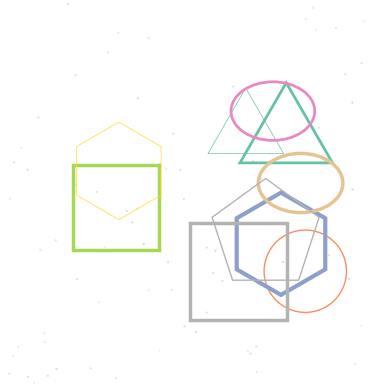[{"shape": "triangle", "thickness": 2, "radius": 0.69, "center": [0.743, 0.646]}, {"shape": "triangle", "thickness": 0.5, "radius": 0.57, "center": [0.638, 0.658]}, {"shape": "circle", "thickness": 1, "radius": 0.53, "center": [0.793, 0.296]}, {"shape": "hexagon", "thickness": 3, "radius": 0.66, "center": [0.73, 0.367]}, {"shape": "oval", "thickness": 2, "radius": 0.54, "center": [0.709, 0.711]}, {"shape": "square", "thickness": 2.5, "radius": 0.55, "center": [0.302, 0.461]}, {"shape": "hexagon", "thickness": 0.5, "radius": 0.63, "center": [0.309, 0.556]}, {"shape": "oval", "thickness": 2.5, "radius": 0.55, "center": [0.781, 0.525]}, {"shape": "square", "thickness": 2.5, "radius": 0.63, "center": [0.62, 0.294]}, {"shape": "pentagon", "thickness": 1, "radius": 0.73, "center": [0.69, 0.39]}]